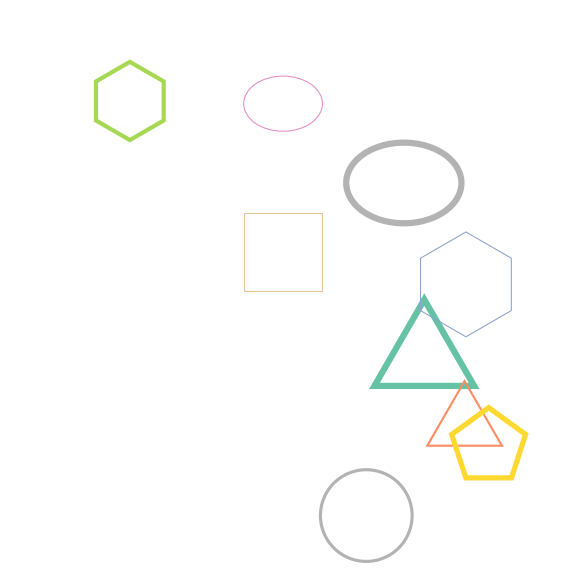[{"shape": "triangle", "thickness": 3, "radius": 0.5, "center": [0.735, 0.381]}, {"shape": "triangle", "thickness": 1, "radius": 0.37, "center": [0.804, 0.265]}, {"shape": "hexagon", "thickness": 0.5, "radius": 0.45, "center": [0.807, 0.507]}, {"shape": "oval", "thickness": 0.5, "radius": 0.34, "center": [0.49, 0.82]}, {"shape": "hexagon", "thickness": 2, "radius": 0.34, "center": [0.225, 0.824]}, {"shape": "pentagon", "thickness": 2.5, "radius": 0.34, "center": [0.846, 0.226]}, {"shape": "square", "thickness": 0.5, "radius": 0.34, "center": [0.489, 0.562]}, {"shape": "oval", "thickness": 3, "radius": 0.5, "center": [0.699, 0.682]}, {"shape": "circle", "thickness": 1.5, "radius": 0.4, "center": [0.634, 0.106]}]